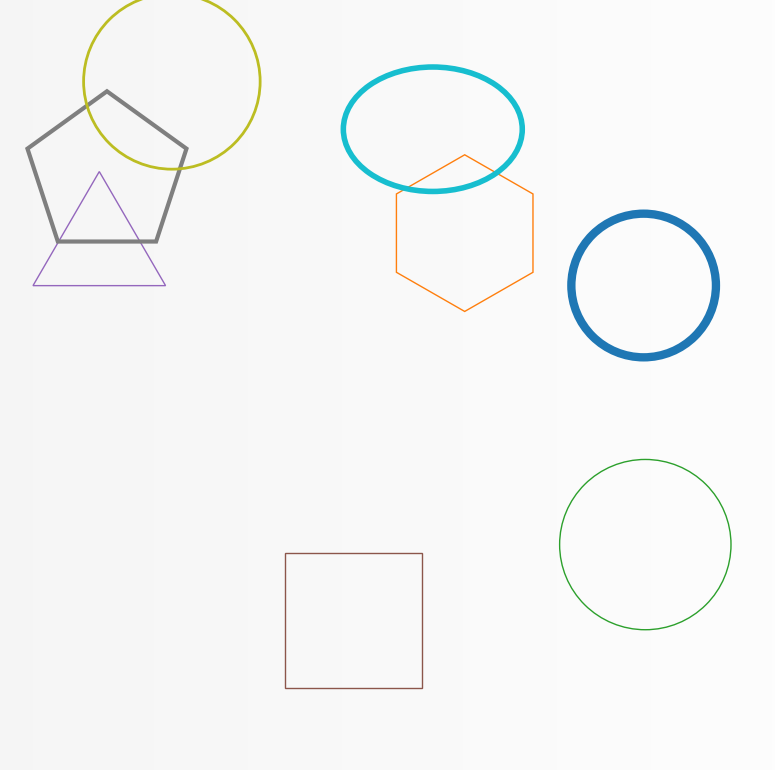[{"shape": "circle", "thickness": 3, "radius": 0.47, "center": [0.831, 0.629]}, {"shape": "hexagon", "thickness": 0.5, "radius": 0.51, "center": [0.6, 0.697]}, {"shape": "circle", "thickness": 0.5, "radius": 0.55, "center": [0.833, 0.293]}, {"shape": "triangle", "thickness": 0.5, "radius": 0.49, "center": [0.128, 0.678]}, {"shape": "square", "thickness": 0.5, "radius": 0.44, "center": [0.456, 0.194]}, {"shape": "pentagon", "thickness": 1.5, "radius": 0.54, "center": [0.138, 0.774]}, {"shape": "circle", "thickness": 1, "radius": 0.57, "center": [0.222, 0.894]}, {"shape": "oval", "thickness": 2, "radius": 0.58, "center": [0.558, 0.832]}]